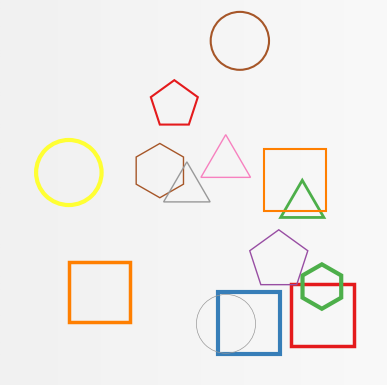[{"shape": "square", "thickness": 2.5, "radius": 0.4, "center": [0.833, 0.181]}, {"shape": "pentagon", "thickness": 1.5, "radius": 0.32, "center": [0.45, 0.728]}, {"shape": "square", "thickness": 3, "radius": 0.4, "center": [0.643, 0.161]}, {"shape": "hexagon", "thickness": 3, "radius": 0.29, "center": [0.831, 0.256]}, {"shape": "triangle", "thickness": 2, "radius": 0.32, "center": [0.78, 0.467]}, {"shape": "pentagon", "thickness": 1, "radius": 0.39, "center": [0.719, 0.324]}, {"shape": "square", "thickness": 2.5, "radius": 0.39, "center": [0.257, 0.241]}, {"shape": "square", "thickness": 1.5, "radius": 0.4, "center": [0.762, 0.533]}, {"shape": "circle", "thickness": 3, "radius": 0.42, "center": [0.178, 0.552]}, {"shape": "hexagon", "thickness": 1, "radius": 0.35, "center": [0.412, 0.557]}, {"shape": "circle", "thickness": 1.5, "radius": 0.38, "center": [0.619, 0.894]}, {"shape": "triangle", "thickness": 1, "radius": 0.37, "center": [0.583, 0.576]}, {"shape": "triangle", "thickness": 1, "radius": 0.35, "center": [0.482, 0.51]}, {"shape": "circle", "thickness": 0.5, "radius": 0.38, "center": [0.583, 0.159]}]